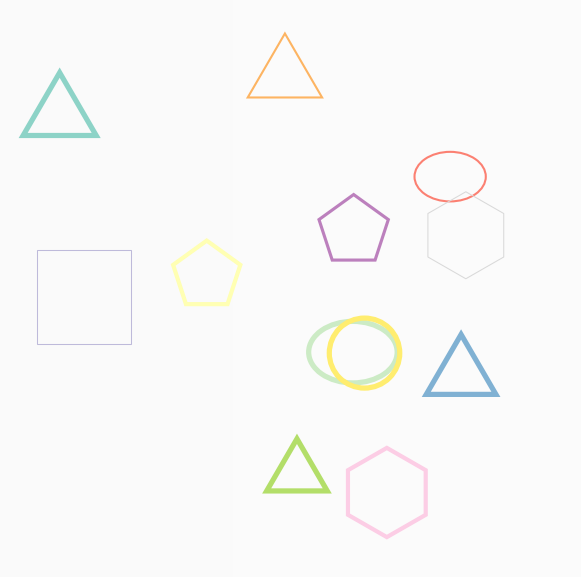[{"shape": "triangle", "thickness": 2.5, "radius": 0.36, "center": [0.103, 0.801]}, {"shape": "pentagon", "thickness": 2, "radius": 0.3, "center": [0.356, 0.522]}, {"shape": "square", "thickness": 0.5, "radius": 0.41, "center": [0.144, 0.485]}, {"shape": "oval", "thickness": 1, "radius": 0.31, "center": [0.774, 0.693]}, {"shape": "triangle", "thickness": 2.5, "radius": 0.35, "center": [0.793, 0.351]}, {"shape": "triangle", "thickness": 1, "radius": 0.37, "center": [0.49, 0.867]}, {"shape": "triangle", "thickness": 2.5, "radius": 0.3, "center": [0.511, 0.179]}, {"shape": "hexagon", "thickness": 2, "radius": 0.39, "center": [0.666, 0.146]}, {"shape": "hexagon", "thickness": 0.5, "radius": 0.38, "center": [0.801, 0.592]}, {"shape": "pentagon", "thickness": 1.5, "radius": 0.31, "center": [0.608, 0.6]}, {"shape": "oval", "thickness": 2.5, "radius": 0.38, "center": [0.607, 0.389]}, {"shape": "circle", "thickness": 2.5, "radius": 0.3, "center": [0.627, 0.388]}]